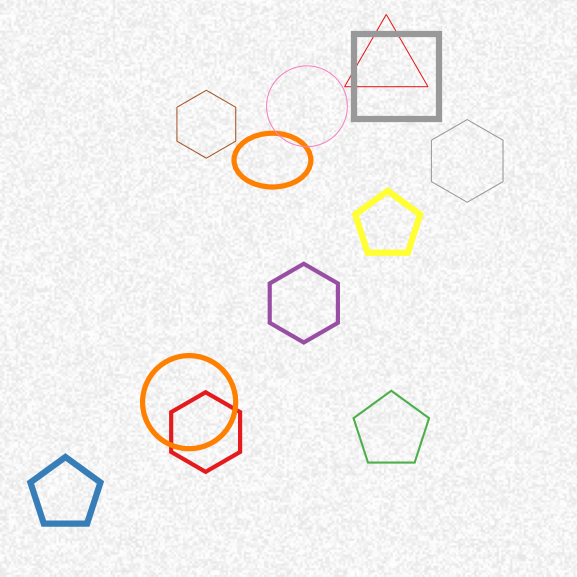[{"shape": "hexagon", "thickness": 2, "radius": 0.34, "center": [0.356, 0.251]}, {"shape": "triangle", "thickness": 0.5, "radius": 0.42, "center": [0.669, 0.891]}, {"shape": "pentagon", "thickness": 3, "radius": 0.32, "center": [0.113, 0.144]}, {"shape": "pentagon", "thickness": 1, "radius": 0.34, "center": [0.678, 0.254]}, {"shape": "hexagon", "thickness": 2, "radius": 0.34, "center": [0.526, 0.474]}, {"shape": "oval", "thickness": 2.5, "radius": 0.33, "center": [0.472, 0.722]}, {"shape": "circle", "thickness": 2.5, "radius": 0.4, "center": [0.327, 0.303]}, {"shape": "pentagon", "thickness": 3, "radius": 0.3, "center": [0.671, 0.609]}, {"shape": "hexagon", "thickness": 0.5, "radius": 0.29, "center": [0.357, 0.784]}, {"shape": "circle", "thickness": 0.5, "radius": 0.35, "center": [0.532, 0.815]}, {"shape": "square", "thickness": 3, "radius": 0.37, "center": [0.687, 0.867]}, {"shape": "hexagon", "thickness": 0.5, "radius": 0.36, "center": [0.809, 0.72]}]